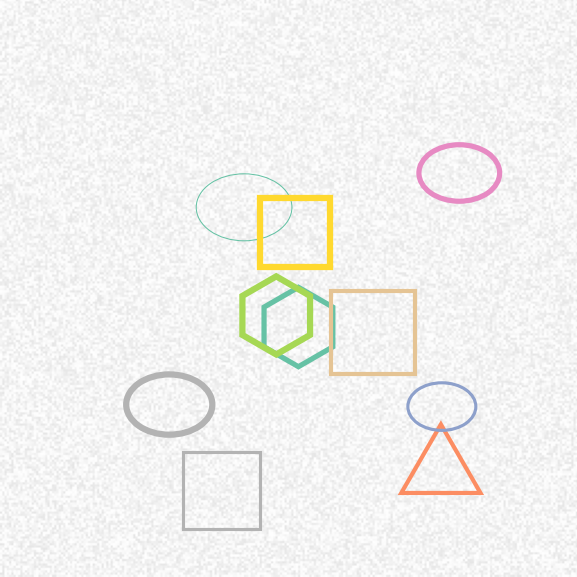[{"shape": "oval", "thickness": 0.5, "radius": 0.41, "center": [0.423, 0.64]}, {"shape": "hexagon", "thickness": 2.5, "radius": 0.34, "center": [0.517, 0.433]}, {"shape": "triangle", "thickness": 2, "radius": 0.4, "center": [0.763, 0.185]}, {"shape": "oval", "thickness": 1.5, "radius": 0.29, "center": [0.765, 0.295]}, {"shape": "oval", "thickness": 2.5, "radius": 0.35, "center": [0.795, 0.7]}, {"shape": "hexagon", "thickness": 3, "radius": 0.34, "center": [0.478, 0.453]}, {"shape": "square", "thickness": 3, "radius": 0.3, "center": [0.51, 0.597]}, {"shape": "square", "thickness": 2, "radius": 0.36, "center": [0.646, 0.423]}, {"shape": "square", "thickness": 1.5, "radius": 0.34, "center": [0.384, 0.15]}, {"shape": "oval", "thickness": 3, "radius": 0.37, "center": [0.293, 0.299]}]